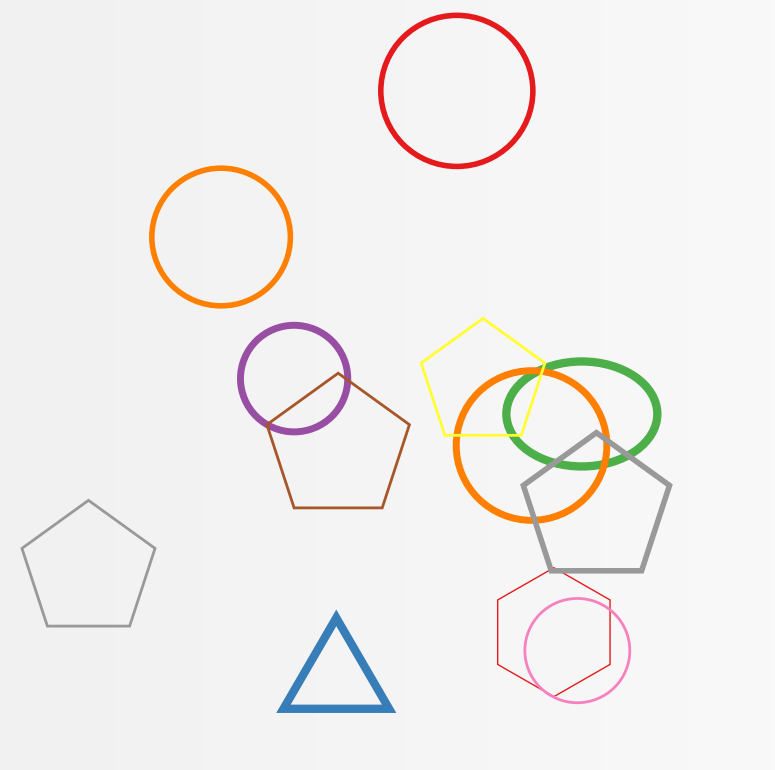[{"shape": "circle", "thickness": 2, "radius": 0.49, "center": [0.589, 0.882]}, {"shape": "hexagon", "thickness": 0.5, "radius": 0.42, "center": [0.715, 0.179]}, {"shape": "triangle", "thickness": 3, "radius": 0.39, "center": [0.434, 0.119]}, {"shape": "oval", "thickness": 3, "radius": 0.49, "center": [0.751, 0.462]}, {"shape": "circle", "thickness": 2.5, "radius": 0.35, "center": [0.38, 0.508]}, {"shape": "circle", "thickness": 2, "radius": 0.45, "center": [0.285, 0.692]}, {"shape": "circle", "thickness": 2.5, "radius": 0.49, "center": [0.686, 0.421]}, {"shape": "pentagon", "thickness": 1, "radius": 0.42, "center": [0.623, 0.503]}, {"shape": "pentagon", "thickness": 1, "radius": 0.48, "center": [0.436, 0.419]}, {"shape": "circle", "thickness": 1, "radius": 0.34, "center": [0.745, 0.155]}, {"shape": "pentagon", "thickness": 1, "radius": 0.45, "center": [0.114, 0.26]}, {"shape": "pentagon", "thickness": 2, "radius": 0.5, "center": [0.77, 0.339]}]